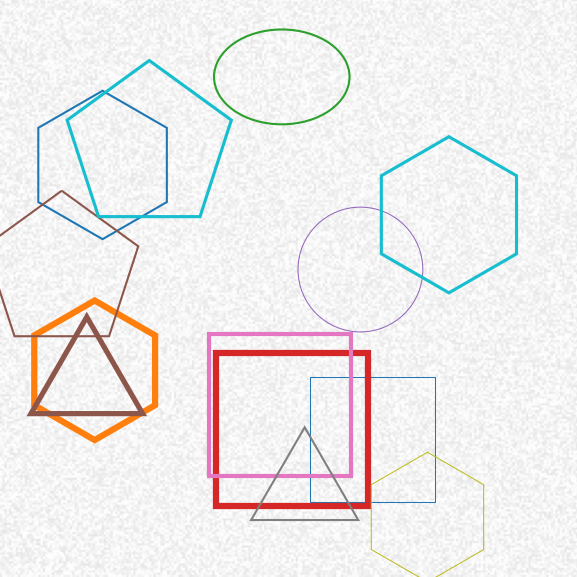[{"shape": "hexagon", "thickness": 1, "radius": 0.64, "center": [0.178, 0.713]}, {"shape": "square", "thickness": 0.5, "radius": 0.54, "center": [0.646, 0.238]}, {"shape": "hexagon", "thickness": 3, "radius": 0.6, "center": [0.164, 0.358]}, {"shape": "oval", "thickness": 1, "radius": 0.59, "center": [0.488, 0.866]}, {"shape": "square", "thickness": 3, "radius": 0.66, "center": [0.506, 0.255]}, {"shape": "circle", "thickness": 0.5, "radius": 0.54, "center": [0.624, 0.532]}, {"shape": "pentagon", "thickness": 1, "radius": 0.7, "center": [0.107, 0.53]}, {"shape": "triangle", "thickness": 2.5, "radius": 0.56, "center": [0.15, 0.339]}, {"shape": "square", "thickness": 2, "radius": 0.61, "center": [0.486, 0.298]}, {"shape": "triangle", "thickness": 1, "radius": 0.54, "center": [0.528, 0.152]}, {"shape": "hexagon", "thickness": 0.5, "radius": 0.56, "center": [0.74, 0.104]}, {"shape": "pentagon", "thickness": 1.5, "radius": 0.75, "center": [0.258, 0.745]}, {"shape": "hexagon", "thickness": 1.5, "radius": 0.68, "center": [0.777, 0.627]}]